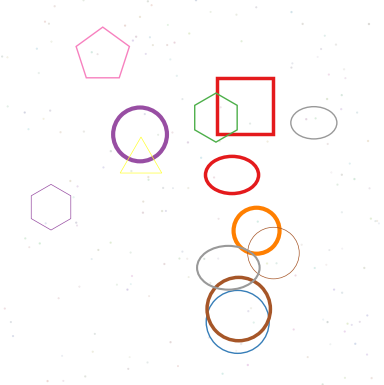[{"shape": "square", "thickness": 2.5, "radius": 0.36, "center": [0.637, 0.724]}, {"shape": "oval", "thickness": 2.5, "radius": 0.34, "center": [0.603, 0.546]}, {"shape": "circle", "thickness": 1, "radius": 0.41, "center": [0.617, 0.164]}, {"shape": "hexagon", "thickness": 1, "radius": 0.32, "center": [0.561, 0.695]}, {"shape": "circle", "thickness": 3, "radius": 0.35, "center": [0.364, 0.651]}, {"shape": "hexagon", "thickness": 0.5, "radius": 0.3, "center": [0.133, 0.462]}, {"shape": "circle", "thickness": 3, "radius": 0.3, "center": [0.666, 0.401]}, {"shape": "triangle", "thickness": 0.5, "radius": 0.31, "center": [0.366, 0.582]}, {"shape": "circle", "thickness": 0.5, "radius": 0.33, "center": [0.71, 0.343]}, {"shape": "circle", "thickness": 2.5, "radius": 0.41, "center": [0.62, 0.197]}, {"shape": "pentagon", "thickness": 1, "radius": 0.36, "center": [0.267, 0.857]}, {"shape": "oval", "thickness": 1, "radius": 0.3, "center": [0.815, 0.681]}, {"shape": "oval", "thickness": 1.5, "radius": 0.41, "center": [0.593, 0.305]}]